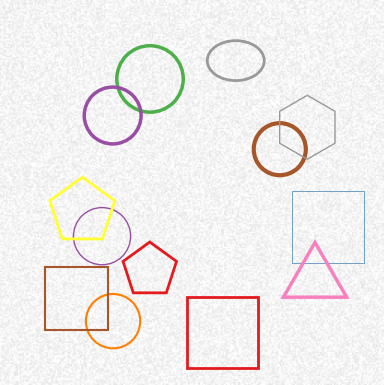[{"shape": "square", "thickness": 2, "radius": 0.46, "center": [0.578, 0.136]}, {"shape": "pentagon", "thickness": 2, "radius": 0.36, "center": [0.389, 0.298]}, {"shape": "square", "thickness": 0.5, "radius": 0.47, "center": [0.853, 0.409]}, {"shape": "circle", "thickness": 2.5, "radius": 0.43, "center": [0.39, 0.795]}, {"shape": "circle", "thickness": 2.5, "radius": 0.37, "center": [0.293, 0.7]}, {"shape": "circle", "thickness": 1, "radius": 0.37, "center": [0.265, 0.387]}, {"shape": "circle", "thickness": 1.5, "radius": 0.35, "center": [0.294, 0.166]}, {"shape": "pentagon", "thickness": 2, "radius": 0.44, "center": [0.214, 0.451]}, {"shape": "circle", "thickness": 3, "radius": 0.34, "center": [0.727, 0.612]}, {"shape": "square", "thickness": 1.5, "radius": 0.41, "center": [0.199, 0.225]}, {"shape": "triangle", "thickness": 2.5, "radius": 0.47, "center": [0.818, 0.275]}, {"shape": "hexagon", "thickness": 1, "radius": 0.41, "center": [0.798, 0.669]}, {"shape": "oval", "thickness": 2, "radius": 0.37, "center": [0.612, 0.843]}]